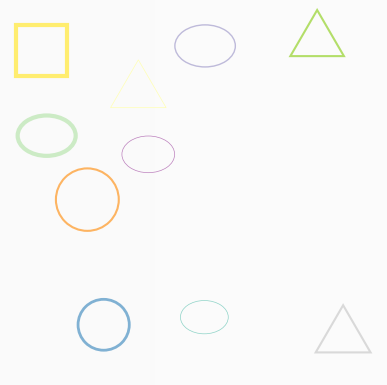[{"shape": "oval", "thickness": 0.5, "radius": 0.31, "center": [0.527, 0.176]}, {"shape": "triangle", "thickness": 0.5, "radius": 0.41, "center": [0.357, 0.762]}, {"shape": "oval", "thickness": 1, "radius": 0.39, "center": [0.529, 0.881]}, {"shape": "circle", "thickness": 2, "radius": 0.33, "center": [0.268, 0.156]}, {"shape": "circle", "thickness": 1.5, "radius": 0.41, "center": [0.225, 0.481]}, {"shape": "triangle", "thickness": 1.5, "radius": 0.4, "center": [0.818, 0.894]}, {"shape": "triangle", "thickness": 1.5, "radius": 0.41, "center": [0.885, 0.126]}, {"shape": "oval", "thickness": 0.5, "radius": 0.34, "center": [0.383, 0.599]}, {"shape": "oval", "thickness": 3, "radius": 0.37, "center": [0.12, 0.648]}, {"shape": "square", "thickness": 3, "radius": 0.33, "center": [0.107, 0.87]}]